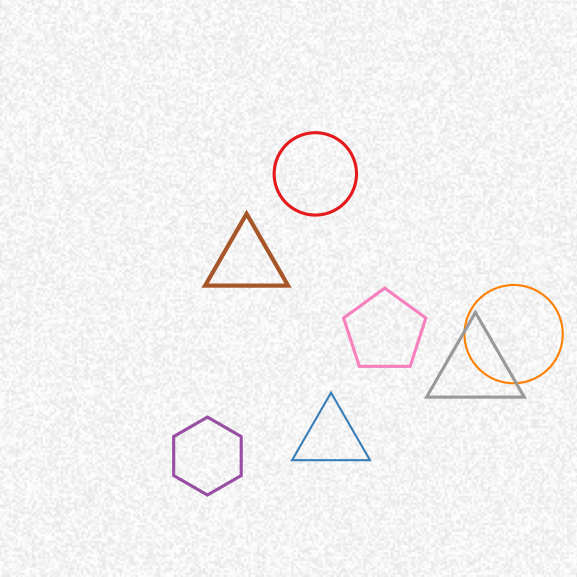[{"shape": "circle", "thickness": 1.5, "radius": 0.36, "center": [0.546, 0.698]}, {"shape": "triangle", "thickness": 1, "radius": 0.39, "center": [0.573, 0.241]}, {"shape": "hexagon", "thickness": 1.5, "radius": 0.34, "center": [0.359, 0.209]}, {"shape": "circle", "thickness": 1, "radius": 0.43, "center": [0.889, 0.421]}, {"shape": "triangle", "thickness": 2, "radius": 0.41, "center": [0.427, 0.546]}, {"shape": "pentagon", "thickness": 1.5, "radius": 0.37, "center": [0.666, 0.425]}, {"shape": "triangle", "thickness": 1.5, "radius": 0.49, "center": [0.823, 0.36]}]